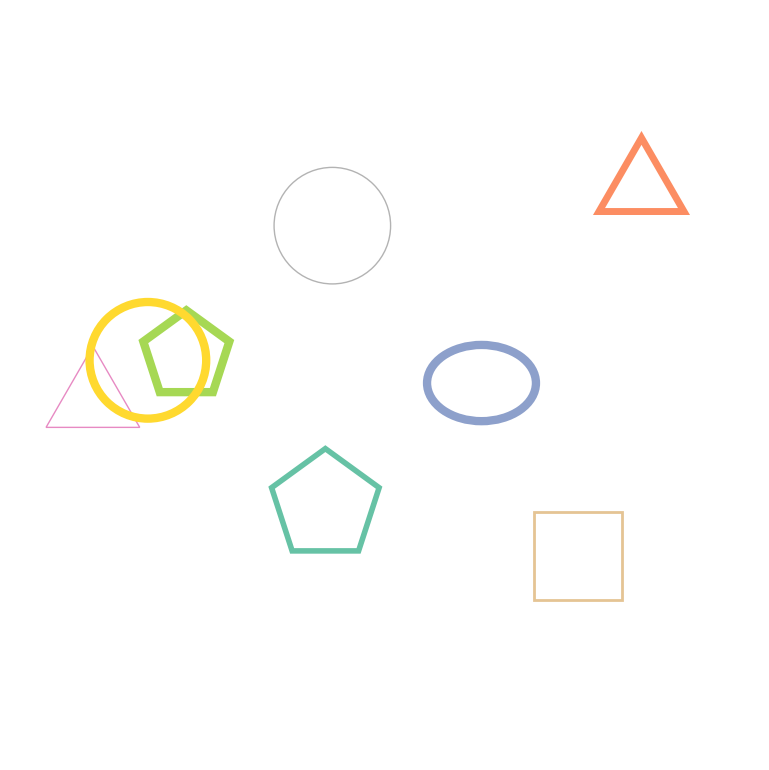[{"shape": "pentagon", "thickness": 2, "radius": 0.37, "center": [0.423, 0.344]}, {"shape": "triangle", "thickness": 2.5, "radius": 0.32, "center": [0.833, 0.757]}, {"shape": "oval", "thickness": 3, "radius": 0.35, "center": [0.625, 0.503]}, {"shape": "triangle", "thickness": 0.5, "radius": 0.35, "center": [0.121, 0.48]}, {"shape": "pentagon", "thickness": 3, "radius": 0.29, "center": [0.242, 0.538]}, {"shape": "circle", "thickness": 3, "radius": 0.38, "center": [0.192, 0.532]}, {"shape": "square", "thickness": 1, "radius": 0.29, "center": [0.75, 0.278]}, {"shape": "circle", "thickness": 0.5, "radius": 0.38, "center": [0.432, 0.707]}]